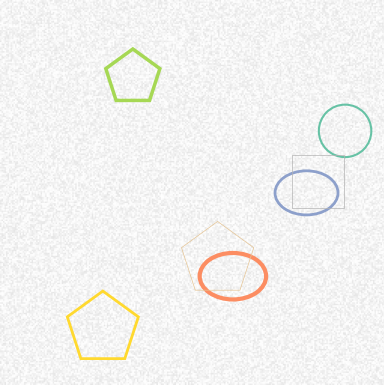[{"shape": "circle", "thickness": 1.5, "radius": 0.34, "center": [0.896, 0.66]}, {"shape": "oval", "thickness": 3, "radius": 0.43, "center": [0.605, 0.283]}, {"shape": "oval", "thickness": 2, "radius": 0.41, "center": [0.796, 0.499]}, {"shape": "pentagon", "thickness": 2.5, "radius": 0.37, "center": [0.345, 0.799]}, {"shape": "pentagon", "thickness": 2, "radius": 0.49, "center": [0.267, 0.147]}, {"shape": "pentagon", "thickness": 0.5, "radius": 0.49, "center": [0.565, 0.326]}, {"shape": "square", "thickness": 0.5, "radius": 0.34, "center": [0.825, 0.529]}]